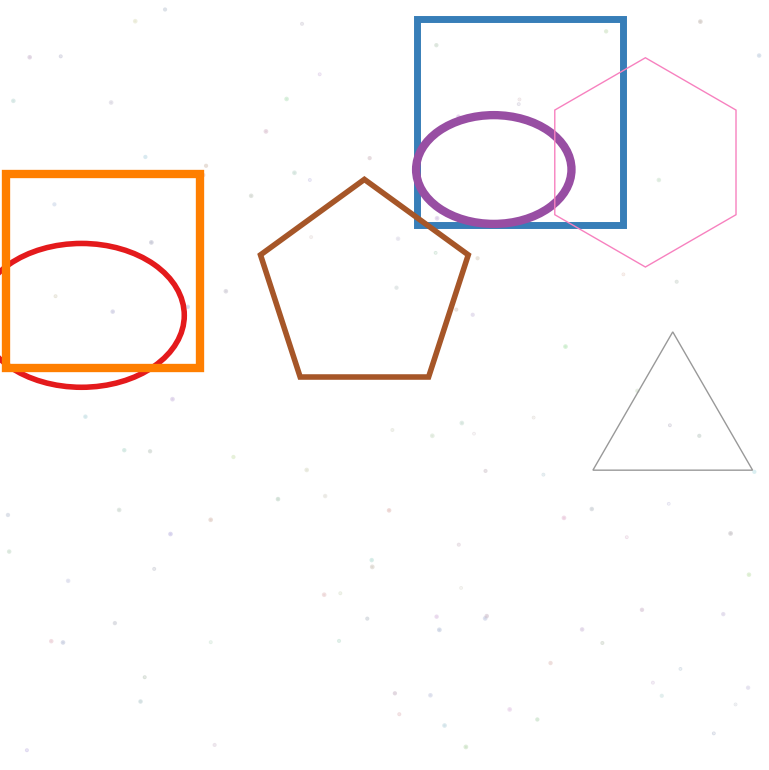[{"shape": "oval", "thickness": 2, "radius": 0.67, "center": [0.106, 0.59]}, {"shape": "square", "thickness": 2.5, "radius": 0.67, "center": [0.675, 0.841]}, {"shape": "oval", "thickness": 3, "radius": 0.5, "center": [0.641, 0.78]}, {"shape": "square", "thickness": 3, "radius": 0.63, "center": [0.134, 0.648]}, {"shape": "pentagon", "thickness": 2, "radius": 0.71, "center": [0.473, 0.625]}, {"shape": "hexagon", "thickness": 0.5, "radius": 0.68, "center": [0.838, 0.789]}, {"shape": "triangle", "thickness": 0.5, "radius": 0.6, "center": [0.874, 0.449]}]